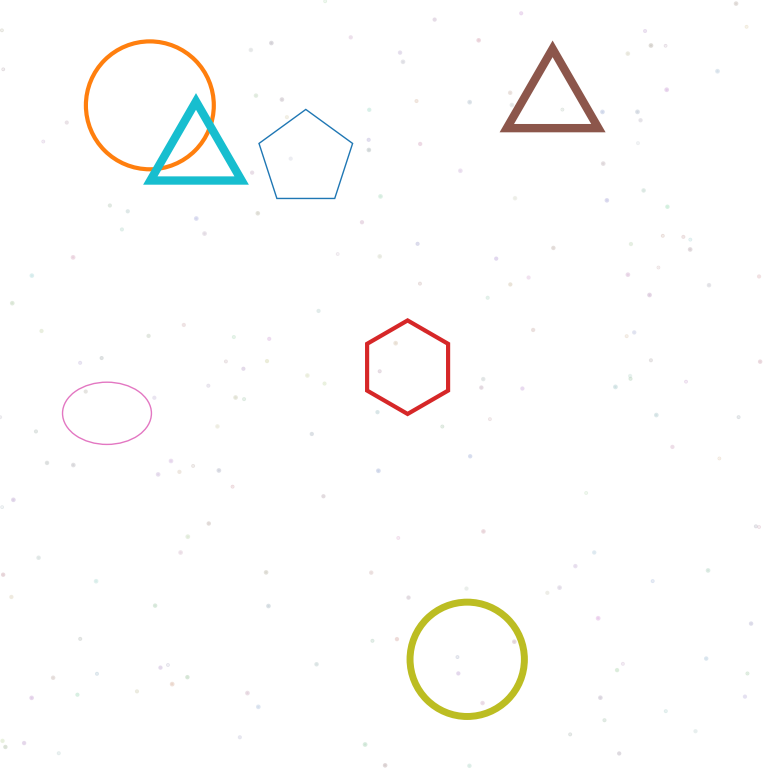[{"shape": "pentagon", "thickness": 0.5, "radius": 0.32, "center": [0.397, 0.794]}, {"shape": "circle", "thickness": 1.5, "radius": 0.42, "center": [0.195, 0.863]}, {"shape": "hexagon", "thickness": 1.5, "radius": 0.3, "center": [0.529, 0.523]}, {"shape": "triangle", "thickness": 3, "radius": 0.34, "center": [0.718, 0.868]}, {"shape": "oval", "thickness": 0.5, "radius": 0.29, "center": [0.139, 0.463]}, {"shape": "circle", "thickness": 2.5, "radius": 0.37, "center": [0.607, 0.144]}, {"shape": "triangle", "thickness": 3, "radius": 0.34, "center": [0.255, 0.8]}]